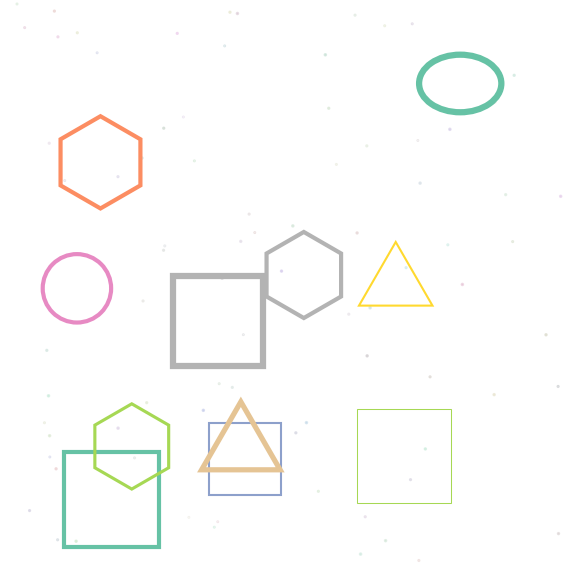[{"shape": "square", "thickness": 2, "radius": 0.41, "center": [0.193, 0.134]}, {"shape": "oval", "thickness": 3, "radius": 0.36, "center": [0.797, 0.855]}, {"shape": "hexagon", "thickness": 2, "radius": 0.4, "center": [0.174, 0.718]}, {"shape": "square", "thickness": 1, "radius": 0.31, "center": [0.425, 0.205]}, {"shape": "circle", "thickness": 2, "radius": 0.3, "center": [0.133, 0.5]}, {"shape": "hexagon", "thickness": 1.5, "radius": 0.37, "center": [0.228, 0.226]}, {"shape": "square", "thickness": 0.5, "radius": 0.41, "center": [0.7, 0.21]}, {"shape": "triangle", "thickness": 1, "radius": 0.37, "center": [0.685, 0.507]}, {"shape": "triangle", "thickness": 2.5, "radius": 0.39, "center": [0.417, 0.225]}, {"shape": "hexagon", "thickness": 2, "radius": 0.37, "center": [0.526, 0.523]}, {"shape": "square", "thickness": 3, "radius": 0.39, "center": [0.377, 0.443]}]